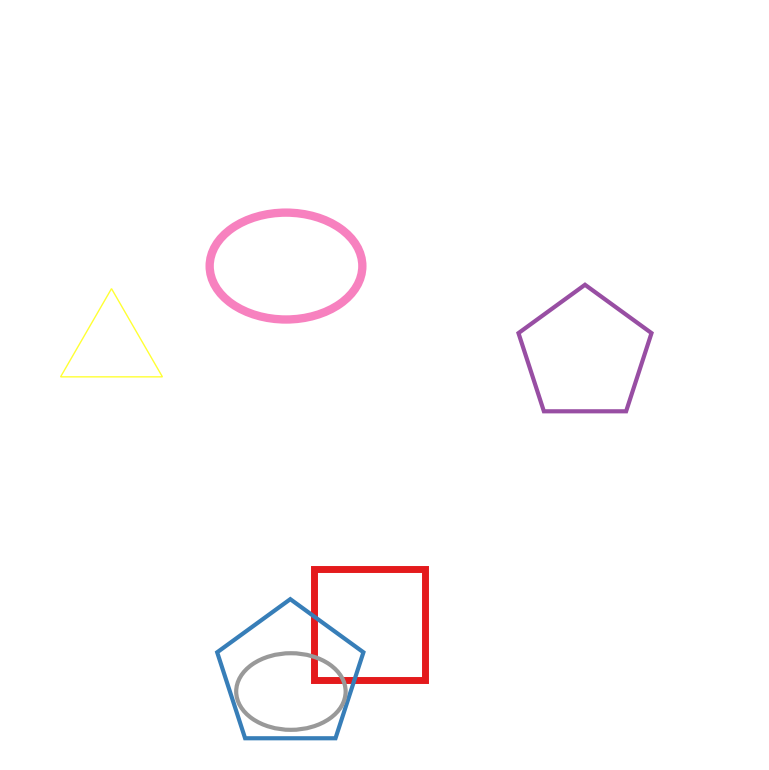[{"shape": "square", "thickness": 2.5, "radius": 0.36, "center": [0.48, 0.189]}, {"shape": "pentagon", "thickness": 1.5, "radius": 0.5, "center": [0.377, 0.122]}, {"shape": "pentagon", "thickness": 1.5, "radius": 0.45, "center": [0.76, 0.539]}, {"shape": "triangle", "thickness": 0.5, "radius": 0.38, "center": [0.145, 0.549]}, {"shape": "oval", "thickness": 3, "radius": 0.5, "center": [0.371, 0.654]}, {"shape": "oval", "thickness": 1.5, "radius": 0.36, "center": [0.378, 0.102]}]